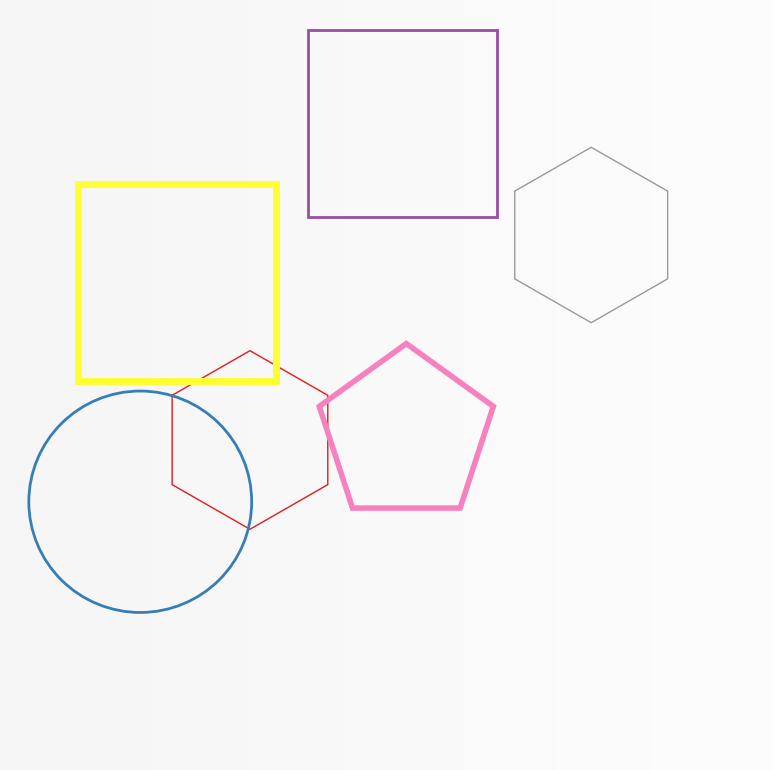[{"shape": "hexagon", "thickness": 0.5, "radius": 0.58, "center": [0.323, 0.429]}, {"shape": "circle", "thickness": 1, "radius": 0.72, "center": [0.181, 0.348]}, {"shape": "square", "thickness": 1, "radius": 0.61, "center": [0.519, 0.839]}, {"shape": "square", "thickness": 2.5, "radius": 0.64, "center": [0.228, 0.633]}, {"shape": "pentagon", "thickness": 2, "radius": 0.59, "center": [0.524, 0.436]}, {"shape": "hexagon", "thickness": 0.5, "radius": 0.57, "center": [0.763, 0.695]}]